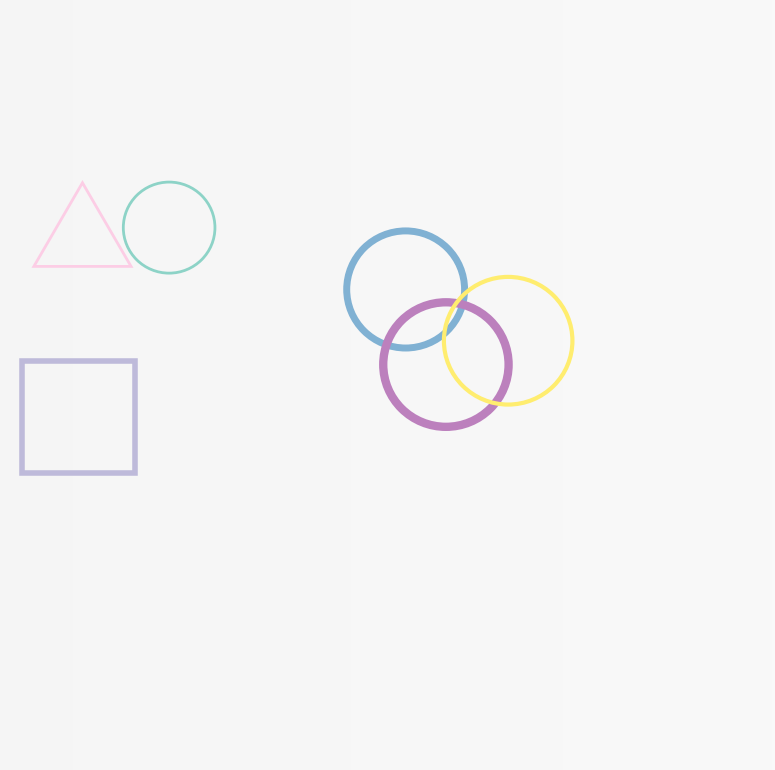[{"shape": "circle", "thickness": 1, "radius": 0.3, "center": [0.218, 0.704]}, {"shape": "square", "thickness": 2, "radius": 0.36, "center": [0.102, 0.458]}, {"shape": "circle", "thickness": 2.5, "radius": 0.38, "center": [0.523, 0.624]}, {"shape": "triangle", "thickness": 1, "radius": 0.36, "center": [0.106, 0.69]}, {"shape": "circle", "thickness": 3, "radius": 0.4, "center": [0.575, 0.527]}, {"shape": "circle", "thickness": 1.5, "radius": 0.41, "center": [0.656, 0.557]}]